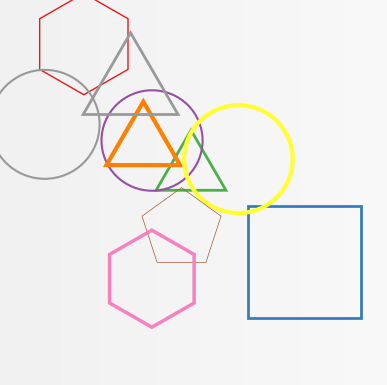[{"shape": "hexagon", "thickness": 1, "radius": 0.66, "center": [0.216, 0.886]}, {"shape": "square", "thickness": 2, "radius": 0.73, "center": [0.786, 0.321]}, {"shape": "triangle", "thickness": 2, "radius": 0.52, "center": [0.493, 0.558]}, {"shape": "circle", "thickness": 1.5, "radius": 0.65, "center": [0.392, 0.635]}, {"shape": "triangle", "thickness": 3, "radius": 0.55, "center": [0.37, 0.626]}, {"shape": "circle", "thickness": 3, "radius": 0.7, "center": [0.615, 0.587]}, {"shape": "pentagon", "thickness": 0.5, "radius": 0.54, "center": [0.468, 0.405]}, {"shape": "hexagon", "thickness": 2.5, "radius": 0.63, "center": [0.392, 0.276]}, {"shape": "circle", "thickness": 1.5, "radius": 0.71, "center": [0.116, 0.677]}, {"shape": "triangle", "thickness": 2, "radius": 0.71, "center": [0.337, 0.773]}]